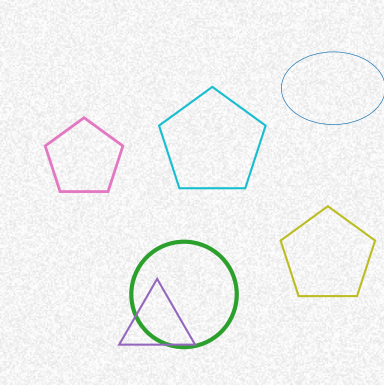[{"shape": "oval", "thickness": 0.5, "radius": 0.67, "center": [0.866, 0.771]}, {"shape": "circle", "thickness": 3, "radius": 0.68, "center": [0.478, 0.235]}, {"shape": "triangle", "thickness": 1.5, "radius": 0.57, "center": [0.408, 0.162]}, {"shape": "pentagon", "thickness": 2, "radius": 0.53, "center": [0.218, 0.588]}, {"shape": "pentagon", "thickness": 1.5, "radius": 0.65, "center": [0.852, 0.335]}, {"shape": "pentagon", "thickness": 1.5, "radius": 0.73, "center": [0.552, 0.629]}]